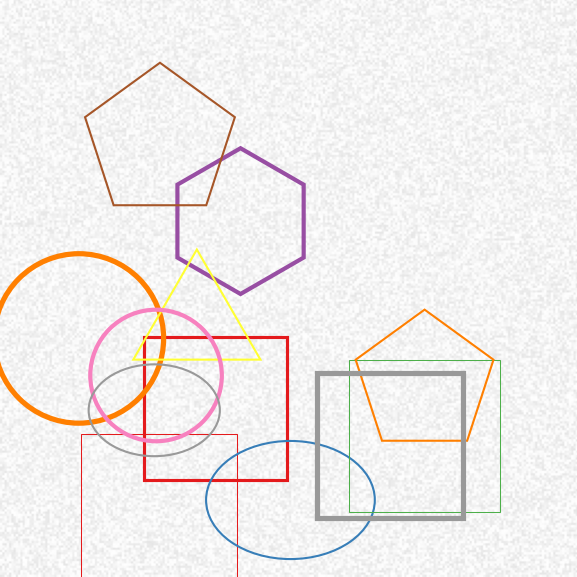[{"shape": "square", "thickness": 0.5, "radius": 0.68, "center": [0.276, 0.112]}, {"shape": "square", "thickness": 1.5, "radius": 0.62, "center": [0.373, 0.291]}, {"shape": "oval", "thickness": 1, "radius": 0.73, "center": [0.503, 0.133]}, {"shape": "square", "thickness": 0.5, "radius": 0.65, "center": [0.735, 0.244]}, {"shape": "hexagon", "thickness": 2, "radius": 0.63, "center": [0.417, 0.616]}, {"shape": "pentagon", "thickness": 1, "radius": 0.63, "center": [0.735, 0.337]}, {"shape": "circle", "thickness": 2.5, "radius": 0.73, "center": [0.137, 0.413]}, {"shape": "triangle", "thickness": 1, "radius": 0.64, "center": [0.341, 0.44]}, {"shape": "pentagon", "thickness": 1, "radius": 0.68, "center": [0.277, 0.754]}, {"shape": "circle", "thickness": 2, "radius": 0.57, "center": [0.27, 0.349]}, {"shape": "square", "thickness": 2.5, "radius": 0.63, "center": [0.675, 0.227]}, {"shape": "oval", "thickness": 1, "radius": 0.57, "center": [0.267, 0.289]}]